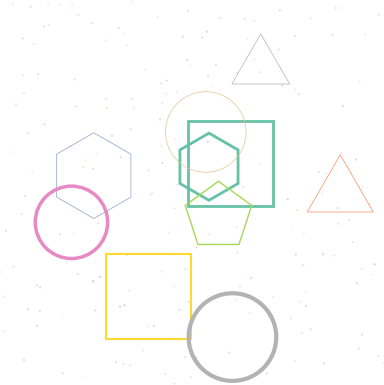[{"shape": "square", "thickness": 2, "radius": 0.55, "center": [0.599, 0.576]}, {"shape": "hexagon", "thickness": 2, "radius": 0.44, "center": [0.543, 0.567]}, {"shape": "triangle", "thickness": 0.5, "radius": 0.5, "center": [0.884, 0.499]}, {"shape": "hexagon", "thickness": 0.5, "radius": 0.56, "center": [0.244, 0.544]}, {"shape": "circle", "thickness": 2.5, "radius": 0.47, "center": [0.186, 0.423]}, {"shape": "pentagon", "thickness": 1, "radius": 0.45, "center": [0.567, 0.439]}, {"shape": "square", "thickness": 1.5, "radius": 0.55, "center": [0.387, 0.23]}, {"shape": "circle", "thickness": 0.5, "radius": 0.52, "center": [0.535, 0.657]}, {"shape": "triangle", "thickness": 0.5, "radius": 0.43, "center": [0.677, 0.825]}, {"shape": "circle", "thickness": 3, "radius": 0.57, "center": [0.604, 0.124]}]